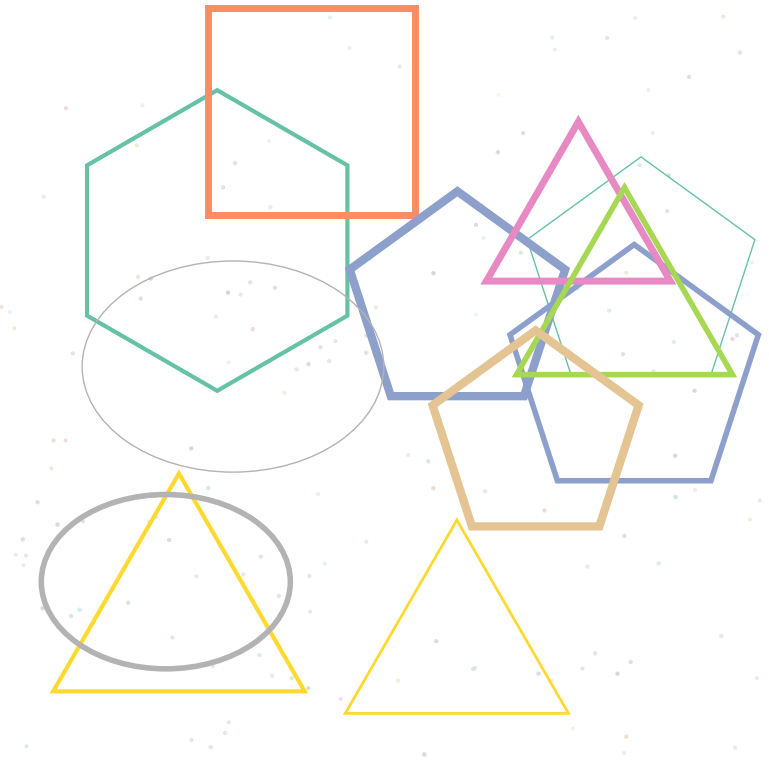[{"shape": "hexagon", "thickness": 1.5, "radius": 0.98, "center": [0.282, 0.688]}, {"shape": "pentagon", "thickness": 0.5, "radius": 0.78, "center": [0.832, 0.641]}, {"shape": "square", "thickness": 2.5, "radius": 0.67, "center": [0.405, 0.855]}, {"shape": "pentagon", "thickness": 2, "radius": 0.85, "center": [0.824, 0.513]}, {"shape": "pentagon", "thickness": 3, "radius": 0.74, "center": [0.594, 0.604]}, {"shape": "triangle", "thickness": 2.5, "radius": 0.69, "center": [0.751, 0.704]}, {"shape": "triangle", "thickness": 2, "radius": 0.81, "center": [0.811, 0.594]}, {"shape": "triangle", "thickness": 1, "radius": 0.84, "center": [0.593, 0.157]}, {"shape": "triangle", "thickness": 1.5, "radius": 0.94, "center": [0.232, 0.196]}, {"shape": "pentagon", "thickness": 3, "radius": 0.7, "center": [0.696, 0.43]}, {"shape": "oval", "thickness": 2, "radius": 0.81, "center": [0.215, 0.245]}, {"shape": "oval", "thickness": 0.5, "radius": 0.98, "center": [0.303, 0.524]}]